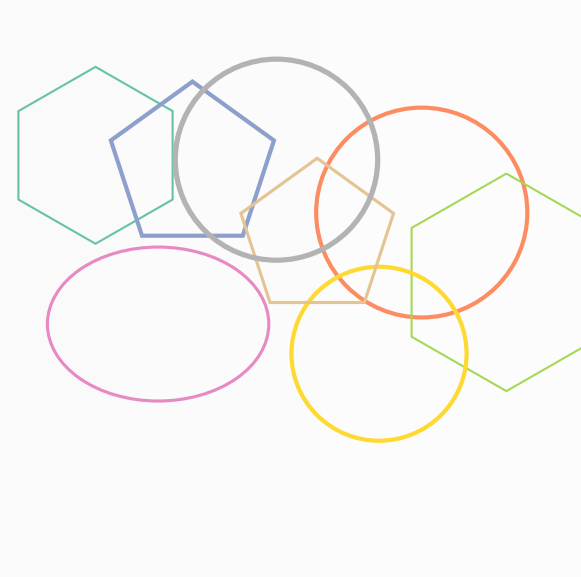[{"shape": "hexagon", "thickness": 1, "radius": 0.77, "center": [0.164, 0.73]}, {"shape": "circle", "thickness": 2, "radius": 0.91, "center": [0.726, 0.631]}, {"shape": "pentagon", "thickness": 2, "radius": 0.74, "center": [0.331, 0.71]}, {"shape": "oval", "thickness": 1.5, "radius": 0.95, "center": [0.272, 0.438]}, {"shape": "hexagon", "thickness": 1, "radius": 0.94, "center": [0.871, 0.51]}, {"shape": "circle", "thickness": 2, "radius": 0.75, "center": [0.652, 0.387]}, {"shape": "pentagon", "thickness": 1.5, "radius": 0.69, "center": [0.546, 0.587]}, {"shape": "circle", "thickness": 2.5, "radius": 0.87, "center": [0.476, 0.723]}]